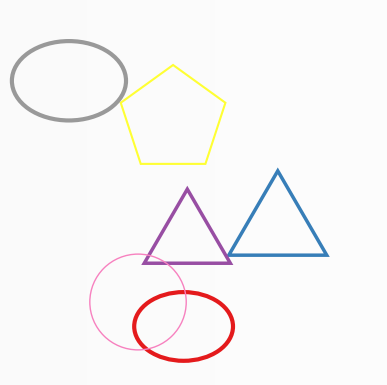[{"shape": "oval", "thickness": 3, "radius": 0.64, "center": [0.474, 0.152]}, {"shape": "triangle", "thickness": 2.5, "radius": 0.73, "center": [0.717, 0.41]}, {"shape": "triangle", "thickness": 2.5, "radius": 0.64, "center": [0.483, 0.38]}, {"shape": "pentagon", "thickness": 1.5, "radius": 0.71, "center": [0.447, 0.689]}, {"shape": "circle", "thickness": 1, "radius": 0.62, "center": [0.356, 0.216]}, {"shape": "oval", "thickness": 3, "radius": 0.74, "center": [0.178, 0.79]}]